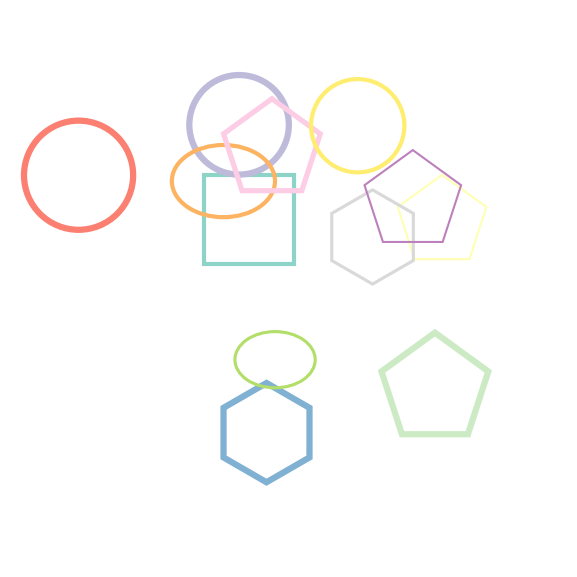[{"shape": "square", "thickness": 2, "radius": 0.39, "center": [0.431, 0.619]}, {"shape": "pentagon", "thickness": 1, "radius": 0.4, "center": [0.765, 0.616]}, {"shape": "circle", "thickness": 3, "radius": 0.43, "center": [0.414, 0.783]}, {"shape": "circle", "thickness": 3, "radius": 0.47, "center": [0.136, 0.696]}, {"shape": "hexagon", "thickness": 3, "radius": 0.43, "center": [0.461, 0.25]}, {"shape": "oval", "thickness": 2, "radius": 0.45, "center": [0.387, 0.686]}, {"shape": "oval", "thickness": 1.5, "radius": 0.35, "center": [0.476, 0.376]}, {"shape": "pentagon", "thickness": 2.5, "radius": 0.44, "center": [0.471, 0.74]}, {"shape": "hexagon", "thickness": 1.5, "radius": 0.41, "center": [0.645, 0.589]}, {"shape": "pentagon", "thickness": 1, "radius": 0.44, "center": [0.715, 0.651]}, {"shape": "pentagon", "thickness": 3, "radius": 0.49, "center": [0.753, 0.326]}, {"shape": "circle", "thickness": 2, "radius": 0.4, "center": [0.619, 0.781]}]